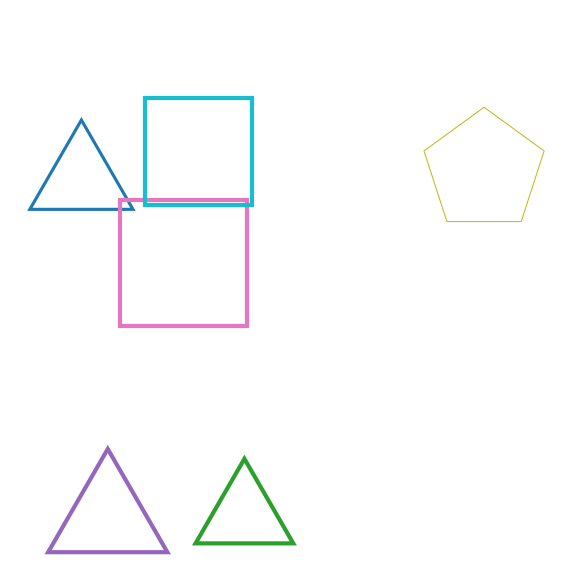[{"shape": "triangle", "thickness": 1.5, "radius": 0.52, "center": [0.141, 0.688]}, {"shape": "triangle", "thickness": 2, "radius": 0.49, "center": [0.423, 0.107]}, {"shape": "triangle", "thickness": 2, "radius": 0.6, "center": [0.187, 0.103]}, {"shape": "square", "thickness": 2, "radius": 0.55, "center": [0.318, 0.544]}, {"shape": "pentagon", "thickness": 0.5, "radius": 0.55, "center": [0.838, 0.704]}, {"shape": "square", "thickness": 2, "radius": 0.47, "center": [0.344, 0.737]}]